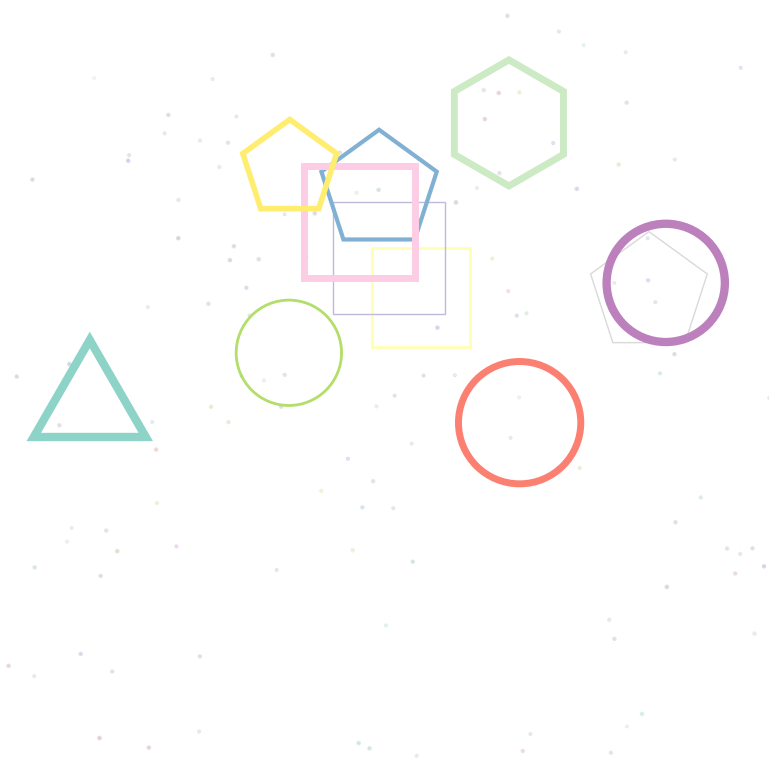[{"shape": "triangle", "thickness": 3, "radius": 0.42, "center": [0.117, 0.474]}, {"shape": "square", "thickness": 1, "radius": 0.32, "center": [0.547, 0.614]}, {"shape": "square", "thickness": 0.5, "radius": 0.36, "center": [0.505, 0.665]}, {"shape": "circle", "thickness": 2.5, "radius": 0.4, "center": [0.675, 0.451]}, {"shape": "pentagon", "thickness": 1.5, "radius": 0.39, "center": [0.492, 0.753]}, {"shape": "circle", "thickness": 1, "radius": 0.34, "center": [0.375, 0.542]}, {"shape": "square", "thickness": 2.5, "radius": 0.36, "center": [0.467, 0.712]}, {"shape": "pentagon", "thickness": 0.5, "radius": 0.4, "center": [0.843, 0.62]}, {"shape": "circle", "thickness": 3, "radius": 0.38, "center": [0.865, 0.633]}, {"shape": "hexagon", "thickness": 2.5, "radius": 0.41, "center": [0.661, 0.84]}, {"shape": "pentagon", "thickness": 2, "radius": 0.32, "center": [0.376, 0.781]}]